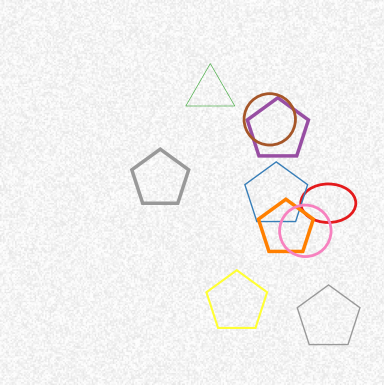[{"shape": "oval", "thickness": 2, "radius": 0.36, "center": [0.853, 0.472]}, {"shape": "pentagon", "thickness": 1, "radius": 0.43, "center": [0.718, 0.494]}, {"shape": "triangle", "thickness": 0.5, "radius": 0.37, "center": [0.546, 0.761]}, {"shape": "pentagon", "thickness": 2.5, "radius": 0.42, "center": [0.722, 0.663]}, {"shape": "pentagon", "thickness": 2.5, "radius": 0.37, "center": [0.743, 0.408]}, {"shape": "pentagon", "thickness": 1.5, "radius": 0.41, "center": [0.615, 0.215]}, {"shape": "circle", "thickness": 2, "radius": 0.33, "center": [0.701, 0.69]}, {"shape": "circle", "thickness": 2, "radius": 0.33, "center": [0.793, 0.4]}, {"shape": "pentagon", "thickness": 2.5, "radius": 0.39, "center": [0.416, 0.535]}, {"shape": "pentagon", "thickness": 1, "radius": 0.43, "center": [0.853, 0.174]}]